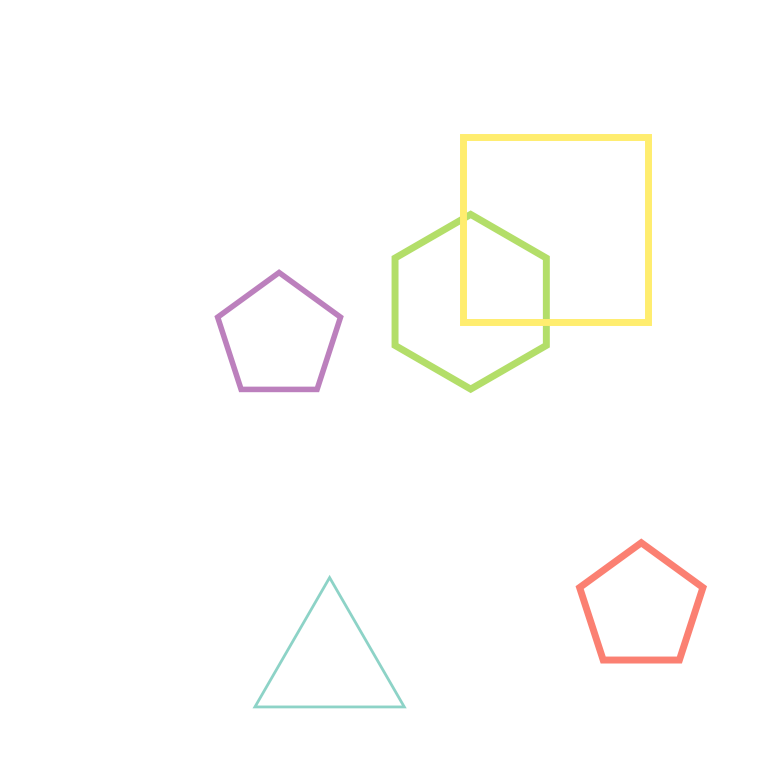[{"shape": "triangle", "thickness": 1, "radius": 0.56, "center": [0.428, 0.138]}, {"shape": "pentagon", "thickness": 2.5, "radius": 0.42, "center": [0.833, 0.211]}, {"shape": "hexagon", "thickness": 2.5, "radius": 0.57, "center": [0.611, 0.608]}, {"shape": "pentagon", "thickness": 2, "radius": 0.42, "center": [0.362, 0.562]}, {"shape": "square", "thickness": 2.5, "radius": 0.6, "center": [0.721, 0.702]}]